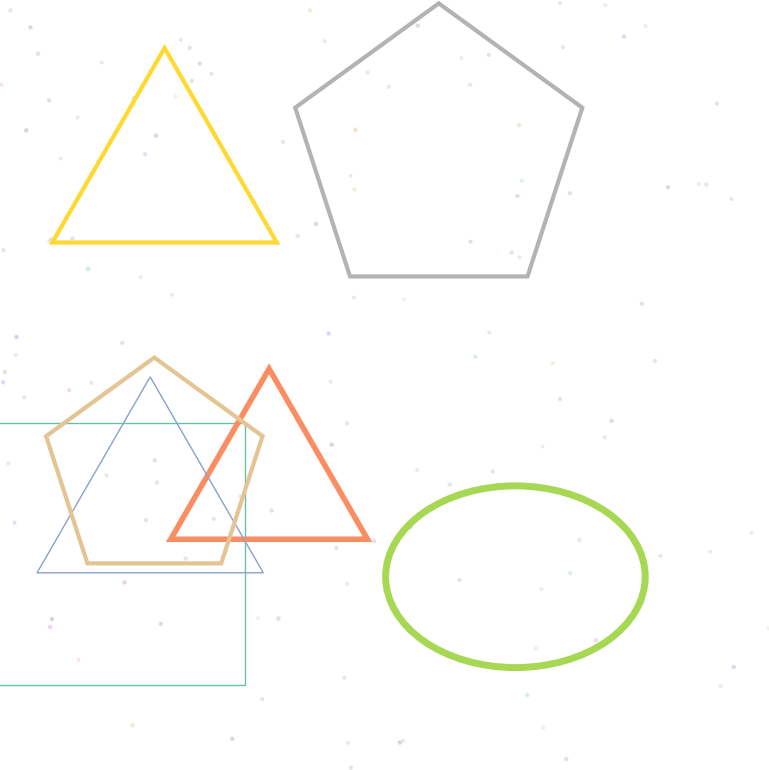[{"shape": "square", "thickness": 0.5, "radius": 0.85, "center": [0.149, 0.28]}, {"shape": "triangle", "thickness": 2, "radius": 0.74, "center": [0.349, 0.373]}, {"shape": "triangle", "thickness": 0.5, "radius": 0.85, "center": [0.195, 0.341]}, {"shape": "oval", "thickness": 2.5, "radius": 0.84, "center": [0.669, 0.251]}, {"shape": "triangle", "thickness": 1.5, "radius": 0.84, "center": [0.214, 0.769]}, {"shape": "pentagon", "thickness": 1.5, "radius": 0.74, "center": [0.2, 0.388]}, {"shape": "pentagon", "thickness": 1.5, "radius": 0.98, "center": [0.57, 0.8]}]